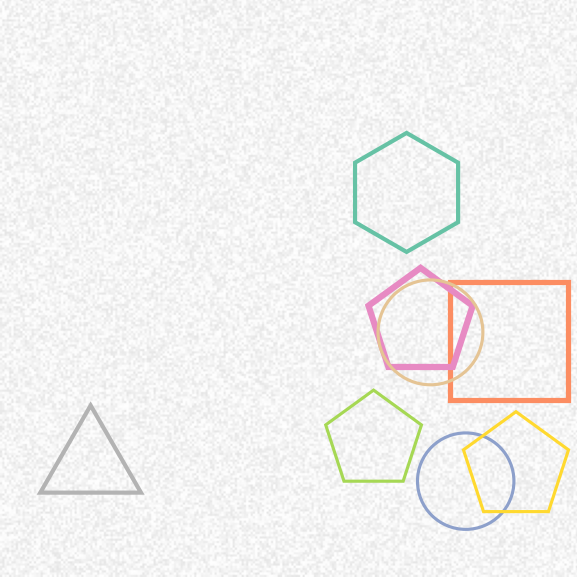[{"shape": "hexagon", "thickness": 2, "radius": 0.52, "center": [0.704, 0.666]}, {"shape": "square", "thickness": 2.5, "radius": 0.51, "center": [0.881, 0.409]}, {"shape": "circle", "thickness": 1.5, "radius": 0.42, "center": [0.806, 0.166]}, {"shape": "pentagon", "thickness": 3, "radius": 0.47, "center": [0.728, 0.44]}, {"shape": "pentagon", "thickness": 1.5, "radius": 0.44, "center": [0.647, 0.236]}, {"shape": "pentagon", "thickness": 1.5, "radius": 0.48, "center": [0.893, 0.191]}, {"shape": "circle", "thickness": 1.5, "radius": 0.45, "center": [0.745, 0.424]}, {"shape": "triangle", "thickness": 2, "radius": 0.5, "center": [0.157, 0.196]}]